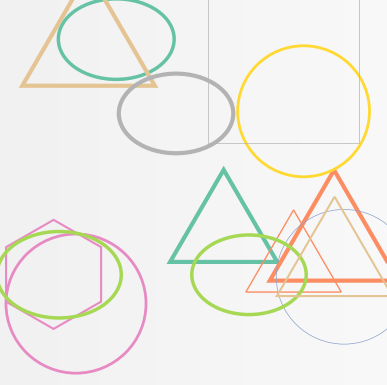[{"shape": "oval", "thickness": 2.5, "radius": 0.75, "center": [0.3, 0.898]}, {"shape": "triangle", "thickness": 3, "radius": 0.8, "center": [0.577, 0.399]}, {"shape": "triangle", "thickness": 1, "radius": 0.71, "center": [0.758, 0.312]}, {"shape": "triangle", "thickness": 3, "radius": 0.96, "center": [0.862, 0.367]}, {"shape": "circle", "thickness": 0.5, "radius": 0.87, "center": [0.888, 0.281]}, {"shape": "circle", "thickness": 2, "radius": 0.9, "center": [0.196, 0.211]}, {"shape": "hexagon", "thickness": 1.5, "radius": 0.71, "center": [0.138, 0.287]}, {"shape": "oval", "thickness": 2.5, "radius": 0.8, "center": [0.153, 0.286]}, {"shape": "oval", "thickness": 2.5, "radius": 0.74, "center": [0.643, 0.286]}, {"shape": "circle", "thickness": 2, "radius": 0.85, "center": [0.783, 0.711]}, {"shape": "triangle", "thickness": 1.5, "radius": 0.86, "center": [0.863, 0.317]}, {"shape": "triangle", "thickness": 3, "radius": 0.99, "center": [0.229, 0.876]}, {"shape": "oval", "thickness": 3, "radius": 0.74, "center": [0.454, 0.705]}, {"shape": "square", "thickness": 0.5, "radius": 0.98, "center": [0.732, 0.825]}]